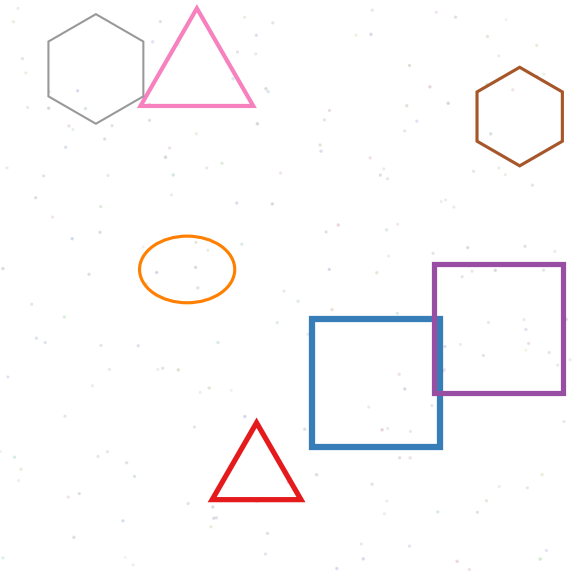[{"shape": "triangle", "thickness": 2.5, "radius": 0.44, "center": [0.444, 0.178]}, {"shape": "square", "thickness": 3, "radius": 0.55, "center": [0.65, 0.336]}, {"shape": "square", "thickness": 2.5, "radius": 0.56, "center": [0.863, 0.431]}, {"shape": "oval", "thickness": 1.5, "radius": 0.41, "center": [0.324, 0.533]}, {"shape": "hexagon", "thickness": 1.5, "radius": 0.43, "center": [0.9, 0.797]}, {"shape": "triangle", "thickness": 2, "radius": 0.56, "center": [0.341, 0.872]}, {"shape": "hexagon", "thickness": 1, "radius": 0.47, "center": [0.166, 0.88]}]